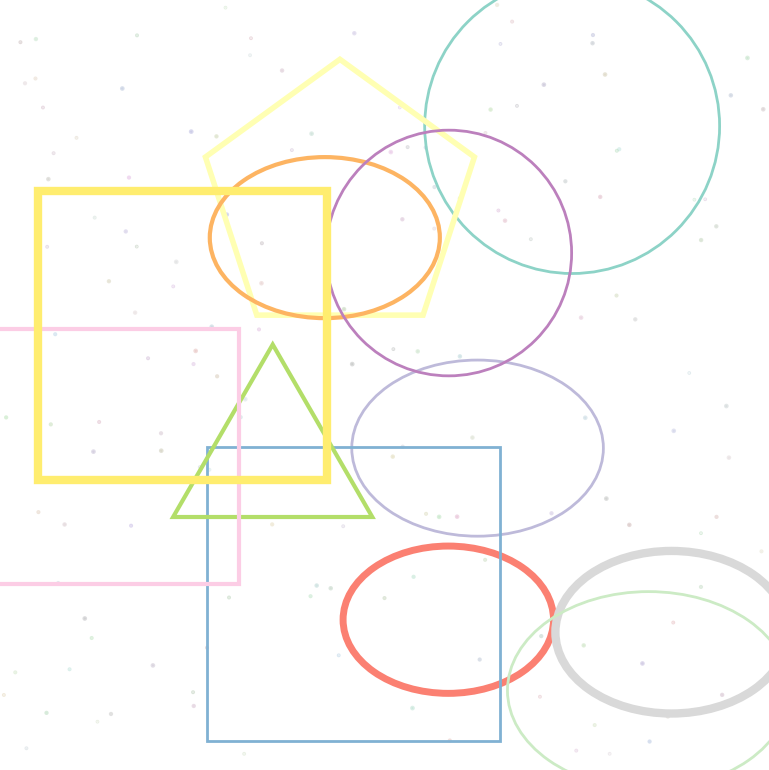[{"shape": "circle", "thickness": 1, "radius": 0.96, "center": [0.743, 0.836]}, {"shape": "pentagon", "thickness": 2, "radius": 0.92, "center": [0.441, 0.739]}, {"shape": "oval", "thickness": 1, "radius": 0.82, "center": [0.62, 0.418]}, {"shape": "oval", "thickness": 2.5, "radius": 0.68, "center": [0.582, 0.195]}, {"shape": "square", "thickness": 1, "radius": 0.95, "center": [0.459, 0.229]}, {"shape": "oval", "thickness": 1.5, "radius": 0.75, "center": [0.422, 0.691]}, {"shape": "triangle", "thickness": 1.5, "radius": 0.75, "center": [0.354, 0.403]}, {"shape": "square", "thickness": 1.5, "radius": 0.83, "center": [0.145, 0.407]}, {"shape": "oval", "thickness": 3, "radius": 0.75, "center": [0.872, 0.179]}, {"shape": "circle", "thickness": 1, "radius": 0.8, "center": [0.583, 0.671]}, {"shape": "oval", "thickness": 1, "radius": 0.92, "center": [0.842, 0.103]}, {"shape": "square", "thickness": 3, "radius": 0.94, "center": [0.237, 0.564]}]